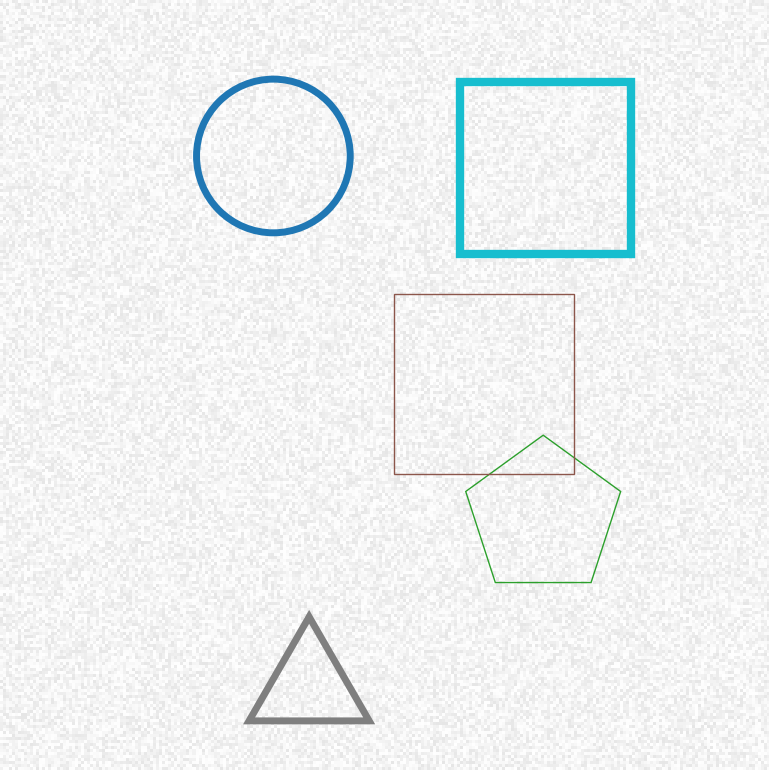[{"shape": "circle", "thickness": 2.5, "radius": 0.5, "center": [0.355, 0.797]}, {"shape": "pentagon", "thickness": 0.5, "radius": 0.53, "center": [0.705, 0.329]}, {"shape": "square", "thickness": 0.5, "radius": 0.58, "center": [0.628, 0.502]}, {"shape": "triangle", "thickness": 2.5, "radius": 0.45, "center": [0.401, 0.109]}, {"shape": "square", "thickness": 3, "radius": 0.56, "center": [0.709, 0.782]}]